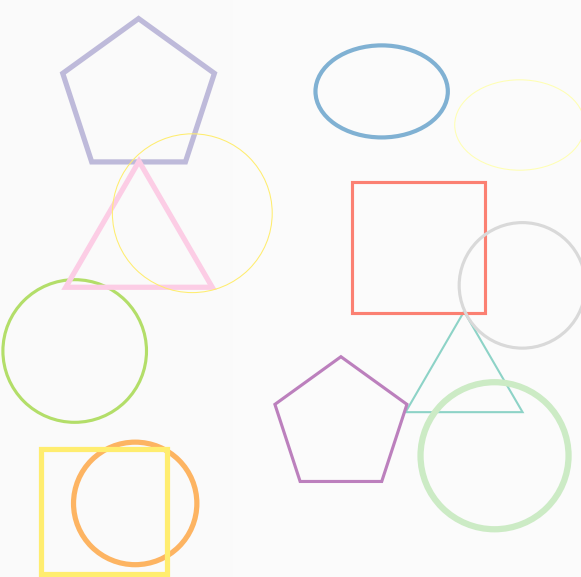[{"shape": "triangle", "thickness": 1, "radius": 0.58, "center": [0.798, 0.344]}, {"shape": "oval", "thickness": 0.5, "radius": 0.56, "center": [0.894, 0.783]}, {"shape": "pentagon", "thickness": 2.5, "radius": 0.69, "center": [0.238, 0.83]}, {"shape": "square", "thickness": 1.5, "radius": 0.57, "center": [0.72, 0.57]}, {"shape": "oval", "thickness": 2, "radius": 0.57, "center": [0.657, 0.841]}, {"shape": "circle", "thickness": 2.5, "radius": 0.53, "center": [0.233, 0.127]}, {"shape": "circle", "thickness": 1.5, "radius": 0.62, "center": [0.129, 0.391]}, {"shape": "triangle", "thickness": 2.5, "radius": 0.73, "center": [0.239, 0.574]}, {"shape": "circle", "thickness": 1.5, "radius": 0.54, "center": [0.899, 0.505]}, {"shape": "pentagon", "thickness": 1.5, "radius": 0.6, "center": [0.587, 0.262]}, {"shape": "circle", "thickness": 3, "radius": 0.64, "center": [0.851, 0.21]}, {"shape": "square", "thickness": 2.5, "radius": 0.54, "center": [0.179, 0.113]}, {"shape": "circle", "thickness": 0.5, "radius": 0.69, "center": [0.331, 0.63]}]